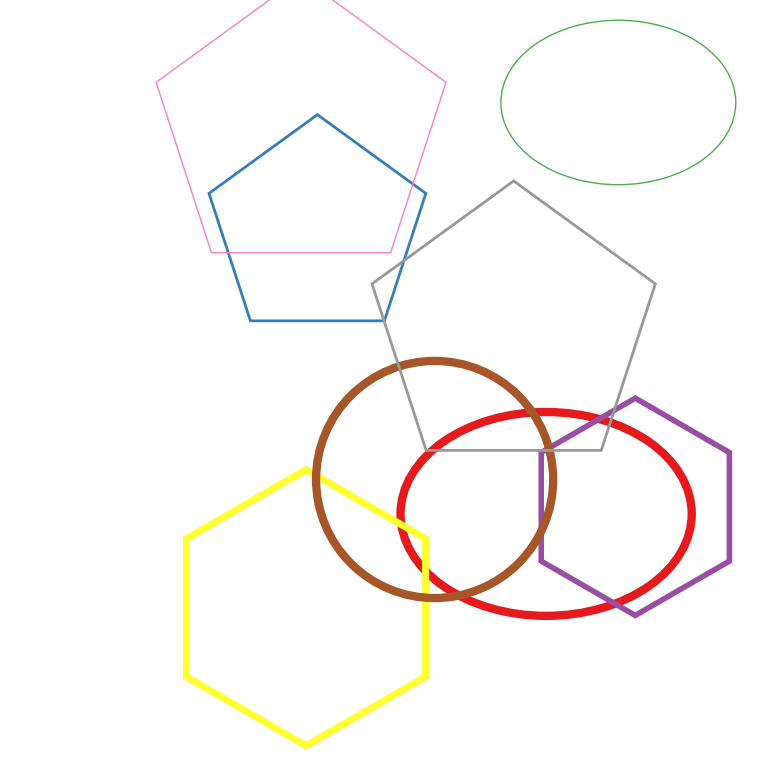[{"shape": "oval", "thickness": 3, "radius": 0.95, "center": [0.709, 0.333]}, {"shape": "pentagon", "thickness": 1, "radius": 0.74, "center": [0.412, 0.703]}, {"shape": "oval", "thickness": 0.5, "radius": 0.76, "center": [0.803, 0.867]}, {"shape": "hexagon", "thickness": 2, "radius": 0.71, "center": [0.825, 0.342]}, {"shape": "hexagon", "thickness": 2.5, "radius": 0.9, "center": [0.397, 0.211]}, {"shape": "circle", "thickness": 3, "radius": 0.77, "center": [0.564, 0.377]}, {"shape": "pentagon", "thickness": 0.5, "radius": 0.99, "center": [0.391, 0.832]}, {"shape": "pentagon", "thickness": 1, "radius": 0.97, "center": [0.667, 0.572]}]